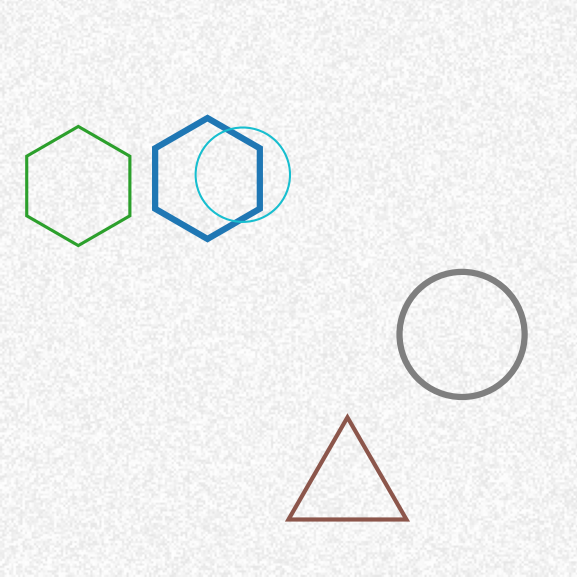[{"shape": "hexagon", "thickness": 3, "radius": 0.52, "center": [0.359, 0.69]}, {"shape": "hexagon", "thickness": 1.5, "radius": 0.52, "center": [0.136, 0.677]}, {"shape": "triangle", "thickness": 2, "radius": 0.59, "center": [0.602, 0.159]}, {"shape": "circle", "thickness": 3, "radius": 0.54, "center": [0.8, 0.42]}, {"shape": "circle", "thickness": 1, "radius": 0.41, "center": [0.42, 0.697]}]